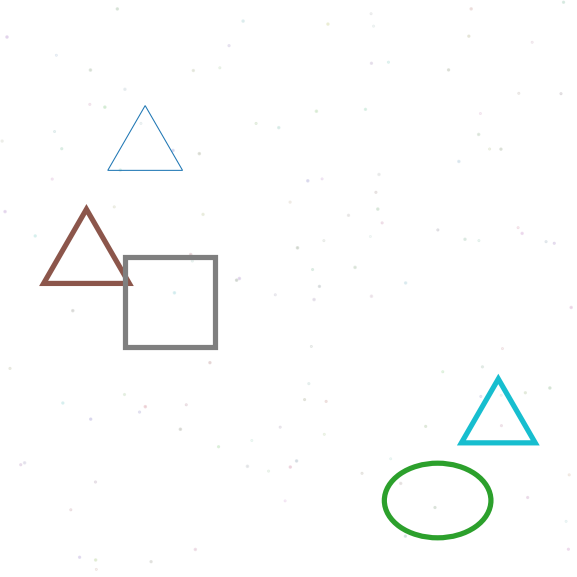[{"shape": "triangle", "thickness": 0.5, "radius": 0.37, "center": [0.251, 0.742]}, {"shape": "oval", "thickness": 2.5, "radius": 0.46, "center": [0.758, 0.132]}, {"shape": "triangle", "thickness": 2.5, "radius": 0.43, "center": [0.15, 0.551]}, {"shape": "square", "thickness": 2.5, "radius": 0.39, "center": [0.295, 0.475]}, {"shape": "triangle", "thickness": 2.5, "radius": 0.37, "center": [0.863, 0.269]}]